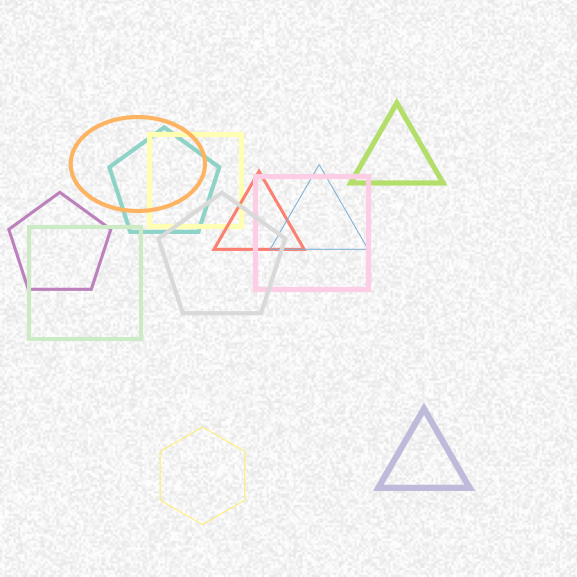[{"shape": "pentagon", "thickness": 2, "radius": 0.5, "center": [0.284, 0.679]}, {"shape": "square", "thickness": 2.5, "radius": 0.4, "center": [0.338, 0.688]}, {"shape": "triangle", "thickness": 3, "radius": 0.46, "center": [0.734, 0.2]}, {"shape": "triangle", "thickness": 1.5, "radius": 0.45, "center": [0.449, 0.612]}, {"shape": "triangle", "thickness": 0.5, "radius": 0.49, "center": [0.553, 0.616]}, {"shape": "oval", "thickness": 2, "radius": 0.58, "center": [0.239, 0.715]}, {"shape": "triangle", "thickness": 2.5, "radius": 0.46, "center": [0.687, 0.728]}, {"shape": "square", "thickness": 2.5, "radius": 0.49, "center": [0.539, 0.597]}, {"shape": "pentagon", "thickness": 2, "radius": 0.58, "center": [0.384, 0.55]}, {"shape": "pentagon", "thickness": 1.5, "radius": 0.46, "center": [0.104, 0.573]}, {"shape": "square", "thickness": 2, "radius": 0.48, "center": [0.148, 0.509]}, {"shape": "hexagon", "thickness": 0.5, "radius": 0.42, "center": [0.351, 0.175]}]